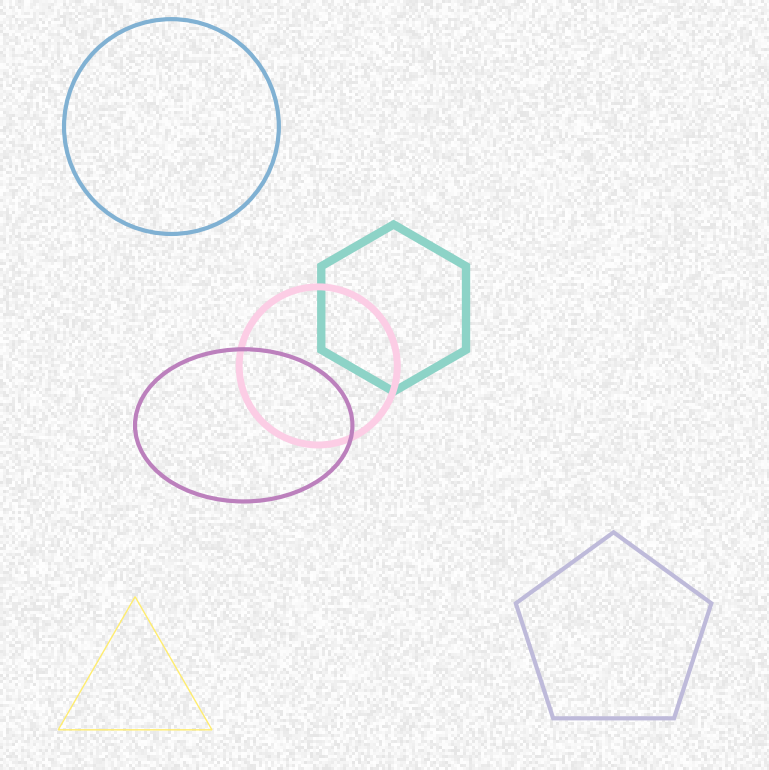[{"shape": "hexagon", "thickness": 3, "radius": 0.54, "center": [0.511, 0.6]}, {"shape": "pentagon", "thickness": 1.5, "radius": 0.67, "center": [0.797, 0.175]}, {"shape": "circle", "thickness": 1.5, "radius": 0.7, "center": [0.223, 0.836]}, {"shape": "circle", "thickness": 2.5, "radius": 0.51, "center": [0.413, 0.525]}, {"shape": "oval", "thickness": 1.5, "radius": 0.71, "center": [0.317, 0.448]}, {"shape": "triangle", "thickness": 0.5, "radius": 0.58, "center": [0.175, 0.11]}]